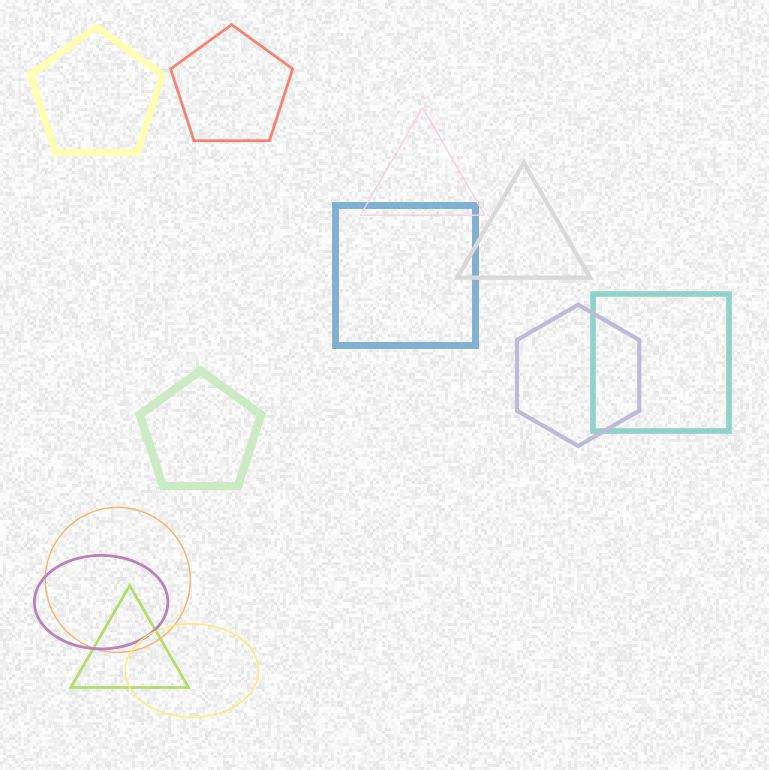[{"shape": "square", "thickness": 2, "radius": 0.44, "center": [0.858, 0.529]}, {"shape": "pentagon", "thickness": 2.5, "radius": 0.45, "center": [0.125, 0.875]}, {"shape": "hexagon", "thickness": 1.5, "radius": 0.46, "center": [0.751, 0.513]}, {"shape": "pentagon", "thickness": 1, "radius": 0.42, "center": [0.301, 0.885]}, {"shape": "square", "thickness": 2.5, "radius": 0.46, "center": [0.526, 0.643]}, {"shape": "circle", "thickness": 0.5, "radius": 0.47, "center": [0.153, 0.247]}, {"shape": "triangle", "thickness": 1, "radius": 0.44, "center": [0.168, 0.151]}, {"shape": "triangle", "thickness": 0.5, "radius": 0.47, "center": [0.549, 0.767]}, {"shape": "triangle", "thickness": 1.5, "radius": 0.5, "center": [0.68, 0.689]}, {"shape": "oval", "thickness": 1, "radius": 0.43, "center": [0.131, 0.218]}, {"shape": "pentagon", "thickness": 3, "radius": 0.41, "center": [0.26, 0.436]}, {"shape": "oval", "thickness": 0.5, "radius": 0.43, "center": [0.249, 0.129]}]